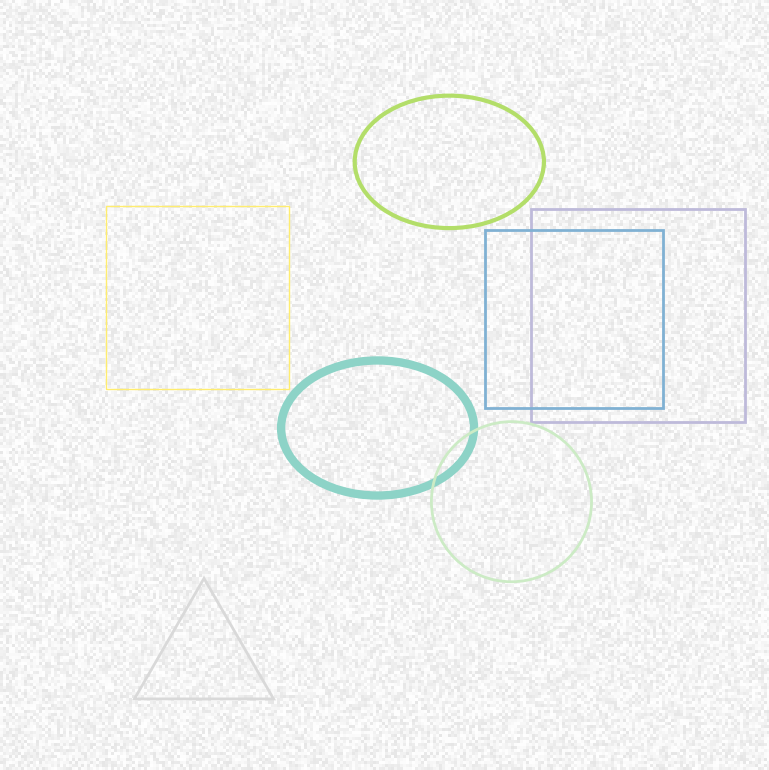[{"shape": "oval", "thickness": 3, "radius": 0.63, "center": [0.49, 0.444]}, {"shape": "square", "thickness": 1, "radius": 0.69, "center": [0.829, 0.59]}, {"shape": "square", "thickness": 1, "radius": 0.58, "center": [0.745, 0.585]}, {"shape": "oval", "thickness": 1.5, "radius": 0.61, "center": [0.584, 0.79]}, {"shape": "triangle", "thickness": 1, "radius": 0.52, "center": [0.265, 0.144]}, {"shape": "circle", "thickness": 1, "radius": 0.52, "center": [0.664, 0.348]}, {"shape": "square", "thickness": 0.5, "radius": 0.59, "center": [0.257, 0.614]}]